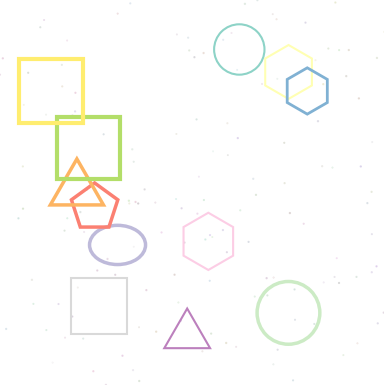[{"shape": "circle", "thickness": 1.5, "radius": 0.33, "center": [0.622, 0.871]}, {"shape": "hexagon", "thickness": 1.5, "radius": 0.35, "center": [0.749, 0.813]}, {"shape": "oval", "thickness": 2.5, "radius": 0.36, "center": [0.305, 0.364]}, {"shape": "pentagon", "thickness": 2.5, "radius": 0.32, "center": [0.246, 0.461]}, {"shape": "hexagon", "thickness": 2, "radius": 0.3, "center": [0.798, 0.764]}, {"shape": "triangle", "thickness": 2.5, "radius": 0.4, "center": [0.2, 0.508]}, {"shape": "square", "thickness": 3, "radius": 0.4, "center": [0.23, 0.615]}, {"shape": "hexagon", "thickness": 1.5, "radius": 0.37, "center": [0.541, 0.373]}, {"shape": "square", "thickness": 1.5, "radius": 0.36, "center": [0.258, 0.205]}, {"shape": "triangle", "thickness": 1.5, "radius": 0.34, "center": [0.486, 0.13]}, {"shape": "circle", "thickness": 2.5, "radius": 0.41, "center": [0.749, 0.187]}, {"shape": "square", "thickness": 3, "radius": 0.42, "center": [0.133, 0.764]}]